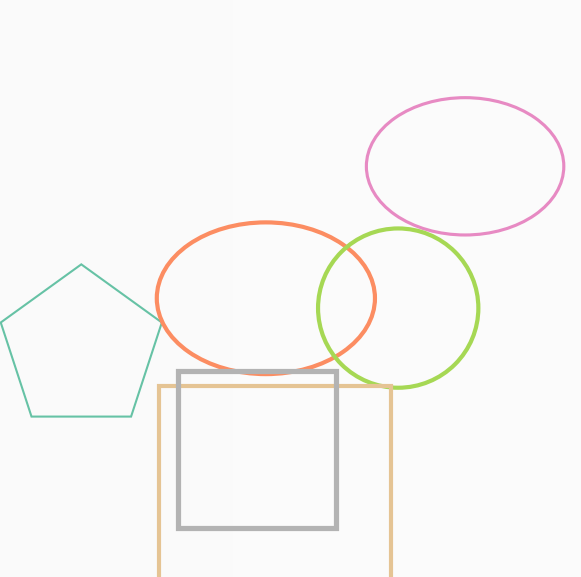[{"shape": "pentagon", "thickness": 1, "radius": 0.73, "center": [0.14, 0.396]}, {"shape": "oval", "thickness": 2, "radius": 0.94, "center": [0.457, 0.483]}, {"shape": "oval", "thickness": 1.5, "radius": 0.85, "center": [0.8, 0.711]}, {"shape": "circle", "thickness": 2, "radius": 0.69, "center": [0.685, 0.466]}, {"shape": "square", "thickness": 2, "radius": 1.0, "center": [0.474, 0.131]}, {"shape": "square", "thickness": 2.5, "radius": 0.68, "center": [0.442, 0.22]}]